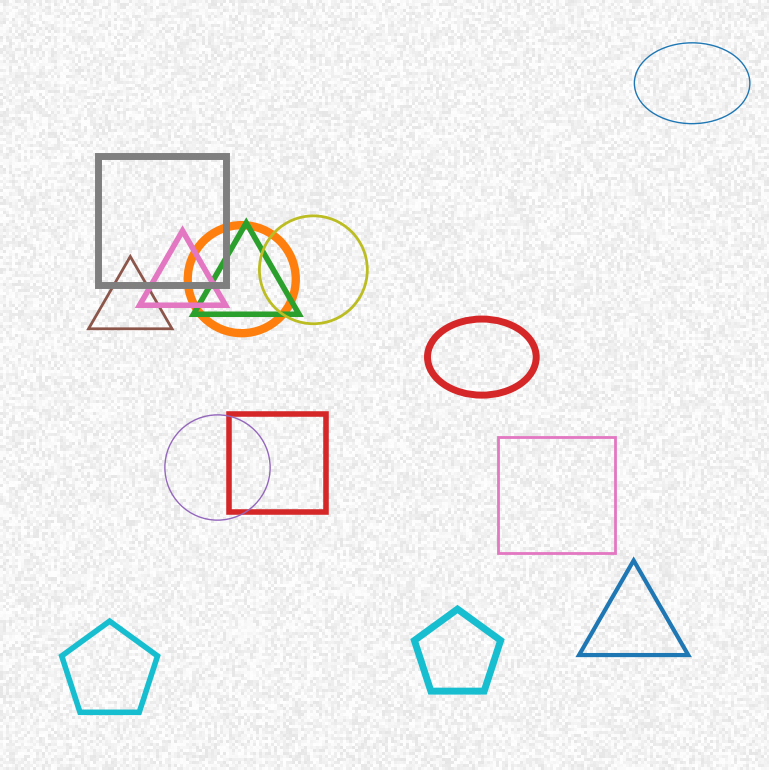[{"shape": "triangle", "thickness": 1.5, "radius": 0.41, "center": [0.823, 0.19]}, {"shape": "oval", "thickness": 0.5, "radius": 0.37, "center": [0.899, 0.892]}, {"shape": "circle", "thickness": 3, "radius": 0.35, "center": [0.314, 0.637]}, {"shape": "triangle", "thickness": 2, "radius": 0.4, "center": [0.32, 0.631]}, {"shape": "square", "thickness": 2, "radius": 0.32, "center": [0.36, 0.399]}, {"shape": "oval", "thickness": 2.5, "radius": 0.35, "center": [0.626, 0.536]}, {"shape": "circle", "thickness": 0.5, "radius": 0.34, "center": [0.282, 0.393]}, {"shape": "triangle", "thickness": 1, "radius": 0.31, "center": [0.169, 0.604]}, {"shape": "square", "thickness": 1, "radius": 0.38, "center": [0.723, 0.357]}, {"shape": "triangle", "thickness": 2, "radius": 0.32, "center": [0.237, 0.636]}, {"shape": "square", "thickness": 2.5, "radius": 0.42, "center": [0.21, 0.713]}, {"shape": "circle", "thickness": 1, "radius": 0.35, "center": [0.407, 0.65]}, {"shape": "pentagon", "thickness": 2.5, "radius": 0.29, "center": [0.594, 0.15]}, {"shape": "pentagon", "thickness": 2, "radius": 0.33, "center": [0.142, 0.128]}]